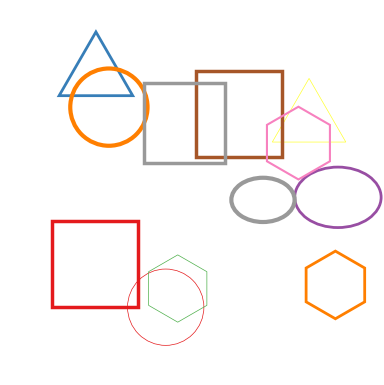[{"shape": "circle", "thickness": 0.5, "radius": 0.5, "center": [0.43, 0.202]}, {"shape": "square", "thickness": 2.5, "radius": 0.56, "center": [0.247, 0.314]}, {"shape": "triangle", "thickness": 2, "radius": 0.55, "center": [0.249, 0.807]}, {"shape": "hexagon", "thickness": 0.5, "radius": 0.44, "center": [0.462, 0.251]}, {"shape": "oval", "thickness": 2, "radius": 0.56, "center": [0.878, 0.487]}, {"shape": "hexagon", "thickness": 2, "radius": 0.44, "center": [0.871, 0.26]}, {"shape": "circle", "thickness": 3, "radius": 0.5, "center": [0.283, 0.722]}, {"shape": "triangle", "thickness": 0.5, "radius": 0.55, "center": [0.803, 0.686]}, {"shape": "square", "thickness": 2.5, "radius": 0.56, "center": [0.62, 0.705]}, {"shape": "hexagon", "thickness": 1.5, "radius": 0.47, "center": [0.775, 0.628]}, {"shape": "square", "thickness": 2.5, "radius": 0.52, "center": [0.48, 0.681]}, {"shape": "oval", "thickness": 3, "radius": 0.41, "center": [0.683, 0.481]}]